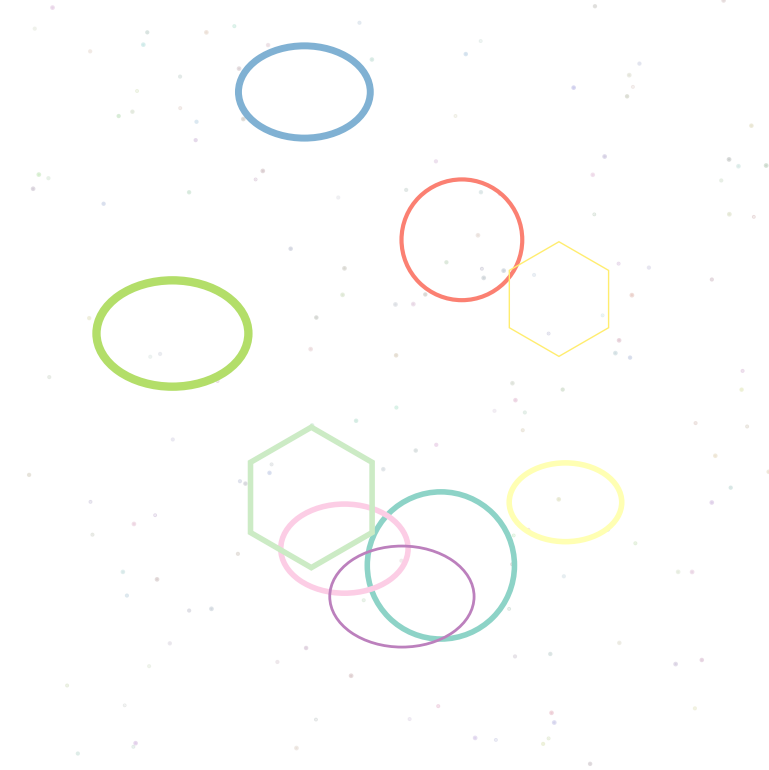[{"shape": "circle", "thickness": 2, "radius": 0.48, "center": [0.573, 0.266]}, {"shape": "oval", "thickness": 2, "radius": 0.37, "center": [0.734, 0.348]}, {"shape": "circle", "thickness": 1.5, "radius": 0.39, "center": [0.6, 0.689]}, {"shape": "oval", "thickness": 2.5, "radius": 0.43, "center": [0.395, 0.881]}, {"shape": "oval", "thickness": 3, "radius": 0.49, "center": [0.224, 0.567]}, {"shape": "oval", "thickness": 2, "radius": 0.41, "center": [0.447, 0.287]}, {"shape": "oval", "thickness": 1, "radius": 0.47, "center": [0.522, 0.225]}, {"shape": "hexagon", "thickness": 2, "radius": 0.46, "center": [0.404, 0.354]}, {"shape": "hexagon", "thickness": 0.5, "radius": 0.37, "center": [0.726, 0.612]}]